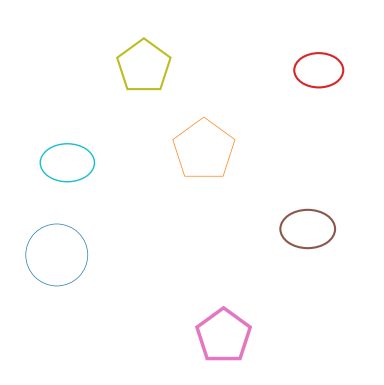[{"shape": "circle", "thickness": 0.5, "radius": 0.4, "center": [0.147, 0.338]}, {"shape": "pentagon", "thickness": 0.5, "radius": 0.42, "center": [0.53, 0.611]}, {"shape": "oval", "thickness": 1.5, "radius": 0.32, "center": [0.828, 0.817]}, {"shape": "oval", "thickness": 1.5, "radius": 0.36, "center": [0.799, 0.405]}, {"shape": "pentagon", "thickness": 2.5, "radius": 0.36, "center": [0.581, 0.128]}, {"shape": "pentagon", "thickness": 1.5, "radius": 0.36, "center": [0.374, 0.828]}, {"shape": "oval", "thickness": 1, "radius": 0.35, "center": [0.175, 0.577]}]